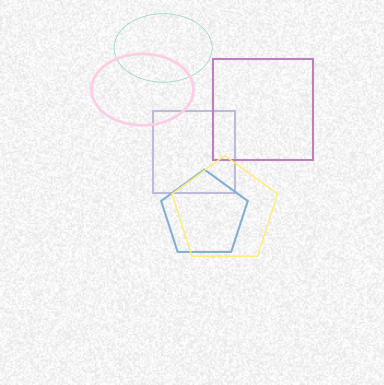[{"shape": "oval", "thickness": 0.5, "radius": 0.64, "center": [0.424, 0.875]}, {"shape": "square", "thickness": 1.5, "radius": 0.54, "center": [0.504, 0.606]}, {"shape": "pentagon", "thickness": 1.5, "radius": 0.59, "center": [0.531, 0.441]}, {"shape": "oval", "thickness": 2, "radius": 0.66, "center": [0.37, 0.767]}, {"shape": "square", "thickness": 1.5, "radius": 0.65, "center": [0.683, 0.716]}, {"shape": "pentagon", "thickness": 1, "radius": 0.72, "center": [0.584, 0.451]}]